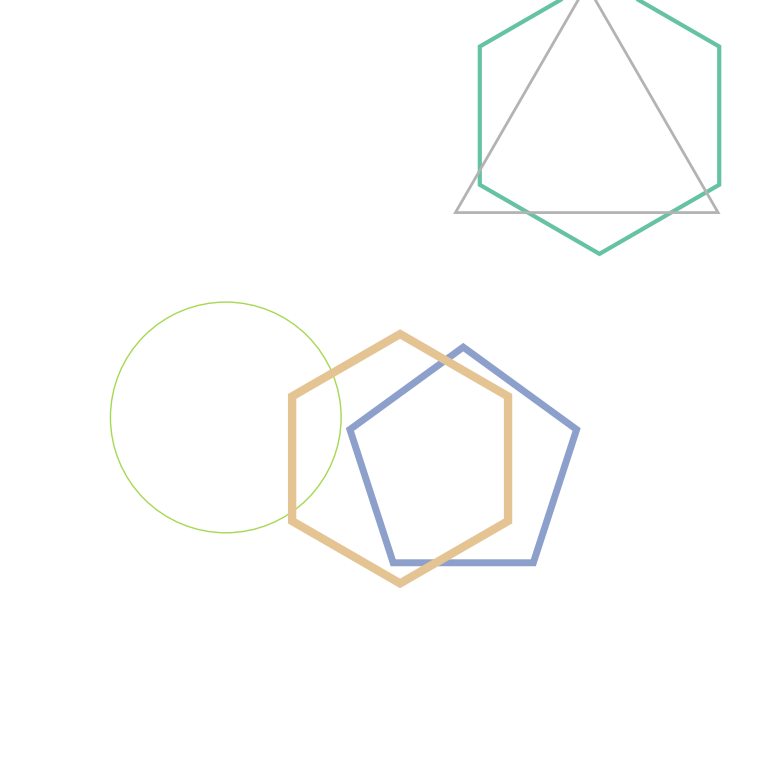[{"shape": "hexagon", "thickness": 1.5, "radius": 0.9, "center": [0.779, 0.85]}, {"shape": "pentagon", "thickness": 2.5, "radius": 0.77, "center": [0.602, 0.394]}, {"shape": "circle", "thickness": 0.5, "radius": 0.75, "center": [0.293, 0.458]}, {"shape": "hexagon", "thickness": 3, "radius": 0.81, "center": [0.52, 0.404]}, {"shape": "triangle", "thickness": 1, "radius": 0.98, "center": [0.762, 0.822]}]